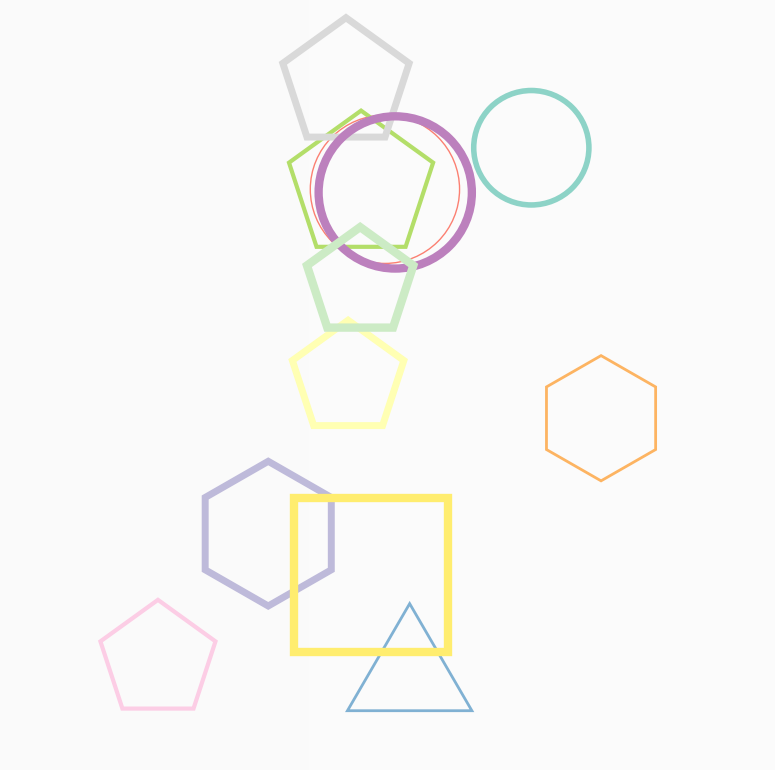[{"shape": "circle", "thickness": 2, "radius": 0.37, "center": [0.686, 0.808]}, {"shape": "pentagon", "thickness": 2.5, "radius": 0.38, "center": [0.449, 0.508]}, {"shape": "hexagon", "thickness": 2.5, "radius": 0.47, "center": [0.346, 0.307]}, {"shape": "circle", "thickness": 0.5, "radius": 0.48, "center": [0.497, 0.754]}, {"shape": "triangle", "thickness": 1, "radius": 0.46, "center": [0.529, 0.123]}, {"shape": "hexagon", "thickness": 1, "radius": 0.41, "center": [0.776, 0.457]}, {"shape": "pentagon", "thickness": 1.5, "radius": 0.49, "center": [0.466, 0.759]}, {"shape": "pentagon", "thickness": 1.5, "radius": 0.39, "center": [0.204, 0.143]}, {"shape": "pentagon", "thickness": 2.5, "radius": 0.43, "center": [0.446, 0.891]}, {"shape": "circle", "thickness": 3, "radius": 0.49, "center": [0.51, 0.75]}, {"shape": "pentagon", "thickness": 3, "radius": 0.36, "center": [0.465, 0.633]}, {"shape": "square", "thickness": 3, "radius": 0.5, "center": [0.478, 0.253]}]